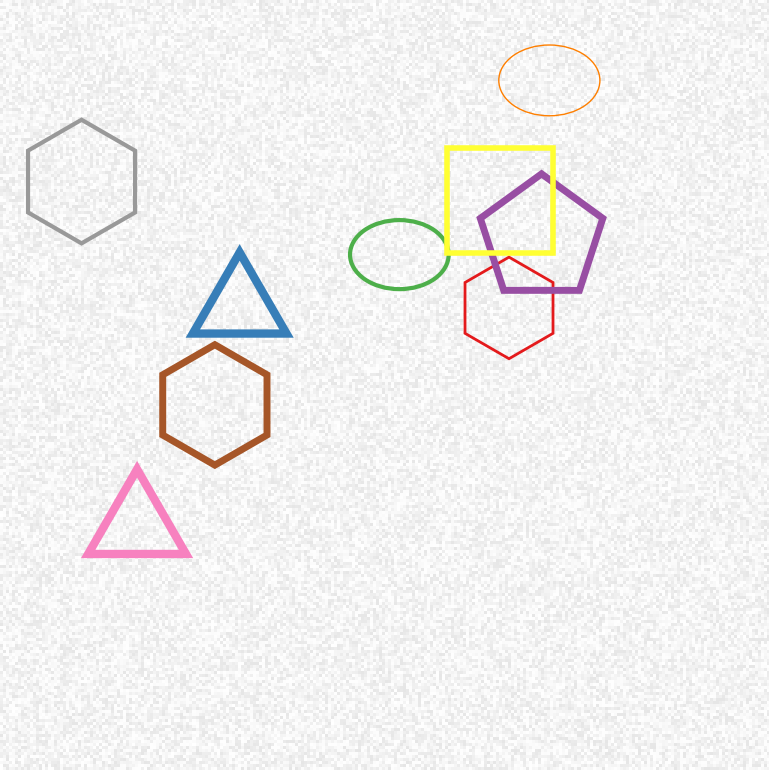[{"shape": "hexagon", "thickness": 1, "radius": 0.33, "center": [0.661, 0.6]}, {"shape": "triangle", "thickness": 3, "radius": 0.35, "center": [0.311, 0.602]}, {"shape": "oval", "thickness": 1.5, "radius": 0.32, "center": [0.519, 0.669]}, {"shape": "pentagon", "thickness": 2.5, "radius": 0.42, "center": [0.703, 0.691]}, {"shape": "oval", "thickness": 0.5, "radius": 0.33, "center": [0.713, 0.896]}, {"shape": "square", "thickness": 2, "radius": 0.34, "center": [0.649, 0.739]}, {"shape": "hexagon", "thickness": 2.5, "radius": 0.39, "center": [0.279, 0.474]}, {"shape": "triangle", "thickness": 3, "radius": 0.37, "center": [0.178, 0.317]}, {"shape": "hexagon", "thickness": 1.5, "radius": 0.4, "center": [0.106, 0.764]}]